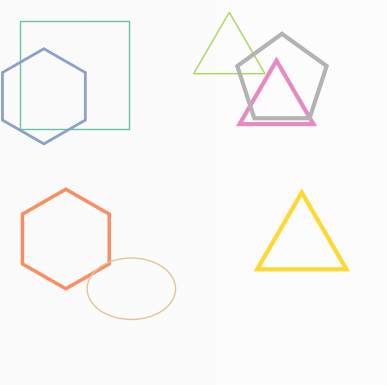[{"shape": "square", "thickness": 1, "radius": 0.71, "center": [0.193, 0.805]}, {"shape": "hexagon", "thickness": 2.5, "radius": 0.65, "center": [0.17, 0.379]}, {"shape": "hexagon", "thickness": 2, "radius": 0.62, "center": [0.113, 0.75]}, {"shape": "triangle", "thickness": 3, "radius": 0.55, "center": [0.713, 0.733]}, {"shape": "triangle", "thickness": 1, "radius": 0.53, "center": [0.592, 0.862]}, {"shape": "triangle", "thickness": 3, "radius": 0.67, "center": [0.779, 0.367]}, {"shape": "oval", "thickness": 1, "radius": 0.57, "center": [0.339, 0.25]}, {"shape": "pentagon", "thickness": 3, "radius": 0.61, "center": [0.728, 0.791]}]